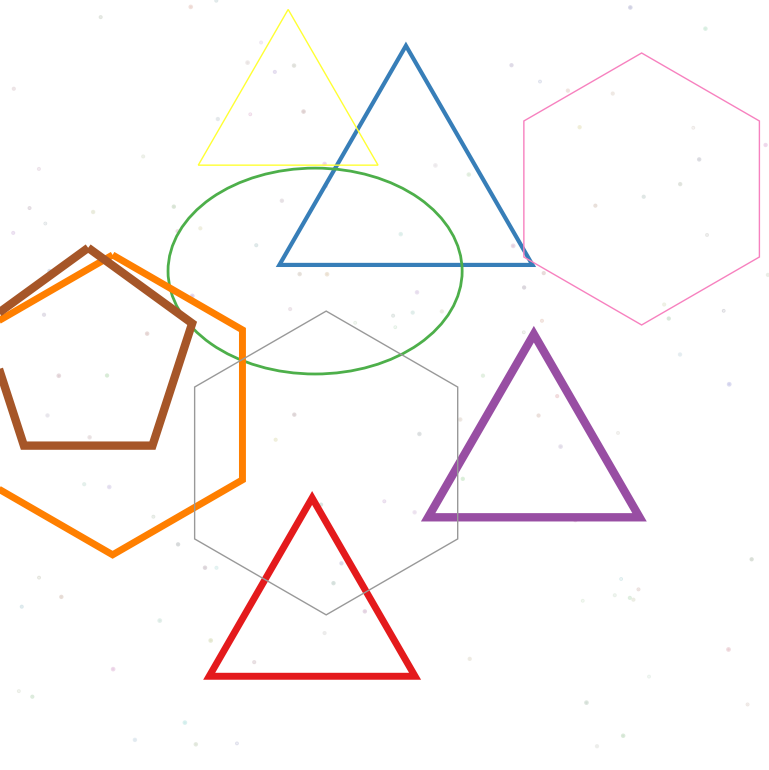[{"shape": "triangle", "thickness": 2.5, "radius": 0.77, "center": [0.405, 0.199]}, {"shape": "triangle", "thickness": 1.5, "radius": 0.95, "center": [0.527, 0.751]}, {"shape": "oval", "thickness": 1, "radius": 0.95, "center": [0.409, 0.648]}, {"shape": "triangle", "thickness": 3, "radius": 0.79, "center": [0.693, 0.407]}, {"shape": "hexagon", "thickness": 2.5, "radius": 0.97, "center": [0.146, 0.474]}, {"shape": "triangle", "thickness": 0.5, "radius": 0.67, "center": [0.374, 0.853]}, {"shape": "pentagon", "thickness": 3, "radius": 0.71, "center": [0.115, 0.536]}, {"shape": "hexagon", "thickness": 0.5, "radius": 0.88, "center": [0.833, 0.755]}, {"shape": "hexagon", "thickness": 0.5, "radius": 0.99, "center": [0.424, 0.399]}]